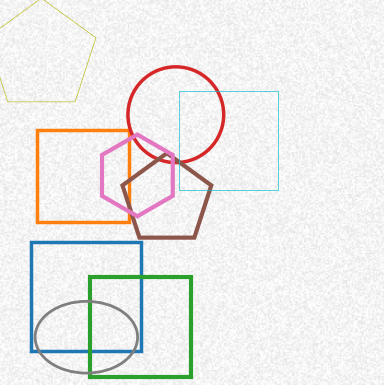[{"shape": "square", "thickness": 2.5, "radius": 0.71, "center": [0.224, 0.23]}, {"shape": "square", "thickness": 2.5, "radius": 0.6, "center": [0.216, 0.542]}, {"shape": "square", "thickness": 3, "radius": 0.65, "center": [0.364, 0.15]}, {"shape": "circle", "thickness": 2.5, "radius": 0.62, "center": [0.457, 0.702]}, {"shape": "pentagon", "thickness": 3, "radius": 0.61, "center": [0.433, 0.481]}, {"shape": "hexagon", "thickness": 3, "radius": 0.53, "center": [0.357, 0.544]}, {"shape": "oval", "thickness": 2, "radius": 0.67, "center": [0.224, 0.124]}, {"shape": "pentagon", "thickness": 0.5, "radius": 0.74, "center": [0.108, 0.856]}, {"shape": "square", "thickness": 0.5, "radius": 0.65, "center": [0.594, 0.636]}]